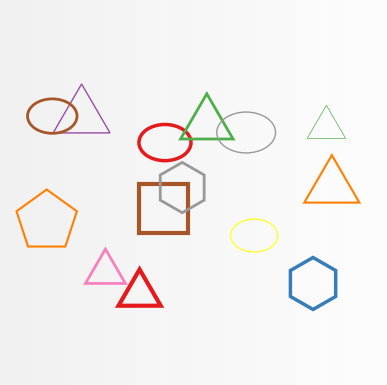[{"shape": "oval", "thickness": 2.5, "radius": 0.34, "center": [0.426, 0.63]}, {"shape": "triangle", "thickness": 3, "radius": 0.31, "center": [0.36, 0.237]}, {"shape": "hexagon", "thickness": 2.5, "radius": 0.34, "center": [0.808, 0.264]}, {"shape": "triangle", "thickness": 0.5, "radius": 0.29, "center": [0.842, 0.669]}, {"shape": "triangle", "thickness": 2, "radius": 0.39, "center": [0.534, 0.678]}, {"shape": "triangle", "thickness": 1, "radius": 0.42, "center": [0.211, 0.697]}, {"shape": "pentagon", "thickness": 1.5, "radius": 0.41, "center": [0.121, 0.426]}, {"shape": "triangle", "thickness": 1.5, "radius": 0.41, "center": [0.856, 0.515]}, {"shape": "oval", "thickness": 1, "radius": 0.3, "center": [0.656, 0.388]}, {"shape": "square", "thickness": 3, "radius": 0.32, "center": [0.422, 0.459]}, {"shape": "oval", "thickness": 2, "radius": 0.32, "center": [0.135, 0.698]}, {"shape": "triangle", "thickness": 2, "radius": 0.3, "center": [0.272, 0.294]}, {"shape": "hexagon", "thickness": 2, "radius": 0.33, "center": [0.47, 0.513]}, {"shape": "oval", "thickness": 1, "radius": 0.38, "center": [0.635, 0.656]}]